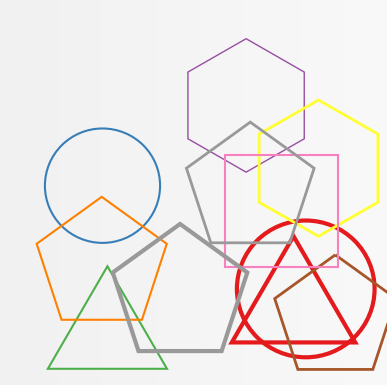[{"shape": "circle", "thickness": 3, "radius": 0.89, "center": [0.789, 0.25]}, {"shape": "triangle", "thickness": 3, "radius": 0.92, "center": [0.758, 0.203]}, {"shape": "circle", "thickness": 1.5, "radius": 0.74, "center": [0.265, 0.518]}, {"shape": "triangle", "thickness": 1.5, "radius": 0.89, "center": [0.277, 0.131]}, {"shape": "hexagon", "thickness": 1, "radius": 0.87, "center": [0.635, 0.726]}, {"shape": "pentagon", "thickness": 1.5, "radius": 0.88, "center": [0.263, 0.312]}, {"shape": "hexagon", "thickness": 2, "radius": 0.89, "center": [0.822, 0.563]}, {"shape": "pentagon", "thickness": 2, "radius": 0.82, "center": [0.865, 0.174]}, {"shape": "square", "thickness": 1.5, "radius": 0.73, "center": [0.726, 0.452]}, {"shape": "pentagon", "thickness": 3, "radius": 0.91, "center": [0.465, 0.236]}, {"shape": "pentagon", "thickness": 2, "radius": 0.87, "center": [0.646, 0.51]}]